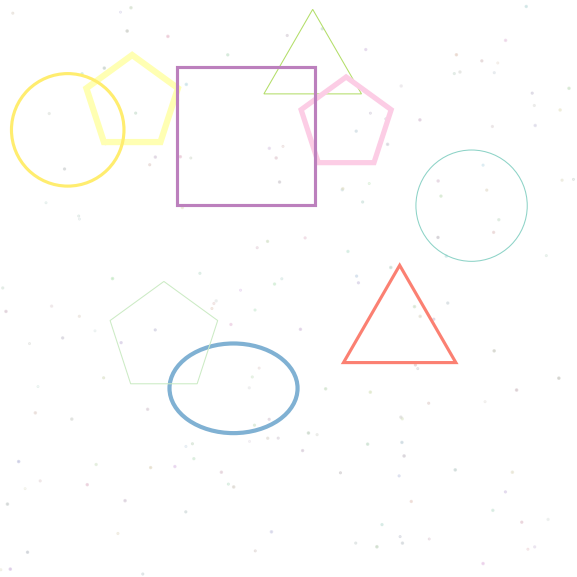[{"shape": "circle", "thickness": 0.5, "radius": 0.48, "center": [0.817, 0.643]}, {"shape": "pentagon", "thickness": 3, "radius": 0.42, "center": [0.229, 0.821]}, {"shape": "triangle", "thickness": 1.5, "radius": 0.56, "center": [0.692, 0.427]}, {"shape": "oval", "thickness": 2, "radius": 0.55, "center": [0.404, 0.327]}, {"shape": "triangle", "thickness": 0.5, "radius": 0.49, "center": [0.541, 0.885]}, {"shape": "pentagon", "thickness": 2.5, "radius": 0.41, "center": [0.599, 0.784]}, {"shape": "square", "thickness": 1.5, "radius": 0.6, "center": [0.426, 0.764]}, {"shape": "pentagon", "thickness": 0.5, "radius": 0.49, "center": [0.284, 0.414]}, {"shape": "circle", "thickness": 1.5, "radius": 0.49, "center": [0.117, 0.774]}]